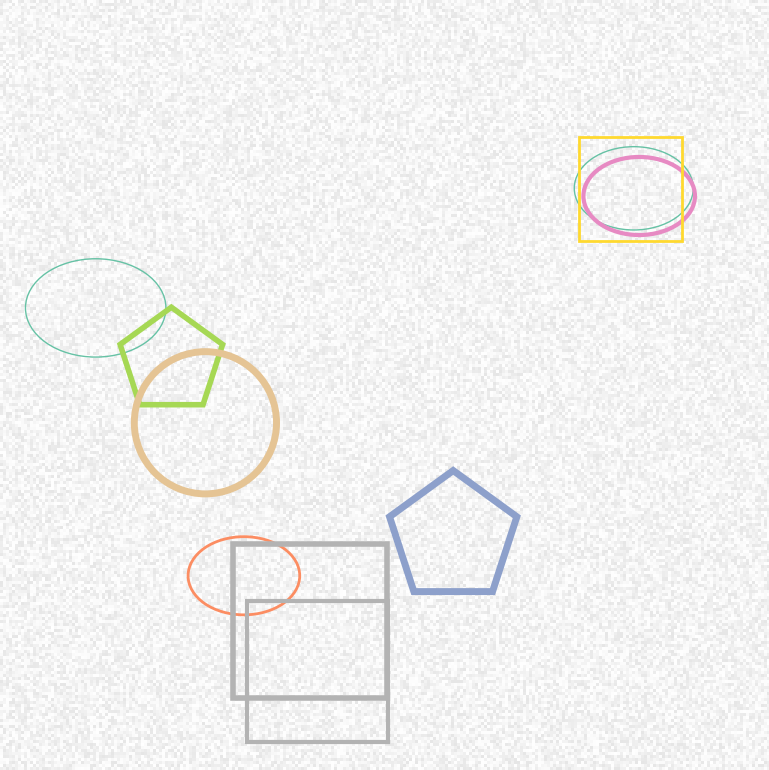[{"shape": "oval", "thickness": 0.5, "radius": 0.39, "center": [0.823, 0.755]}, {"shape": "oval", "thickness": 0.5, "radius": 0.46, "center": [0.124, 0.6]}, {"shape": "oval", "thickness": 1, "radius": 0.36, "center": [0.317, 0.252]}, {"shape": "pentagon", "thickness": 2.5, "radius": 0.43, "center": [0.589, 0.302]}, {"shape": "oval", "thickness": 1.5, "radius": 0.36, "center": [0.83, 0.745]}, {"shape": "pentagon", "thickness": 2, "radius": 0.35, "center": [0.223, 0.531]}, {"shape": "square", "thickness": 1, "radius": 0.34, "center": [0.819, 0.755]}, {"shape": "circle", "thickness": 2.5, "radius": 0.46, "center": [0.267, 0.451]}, {"shape": "square", "thickness": 2, "radius": 0.5, "center": [0.402, 0.193]}, {"shape": "square", "thickness": 1.5, "radius": 0.46, "center": [0.412, 0.128]}]